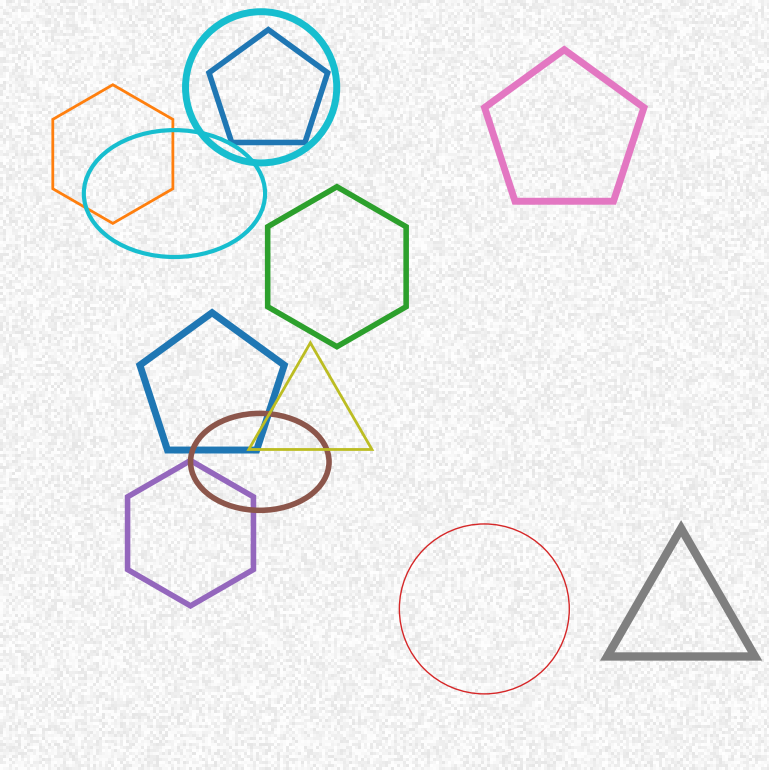[{"shape": "pentagon", "thickness": 2, "radius": 0.4, "center": [0.348, 0.88]}, {"shape": "pentagon", "thickness": 2.5, "radius": 0.49, "center": [0.275, 0.495]}, {"shape": "hexagon", "thickness": 1, "radius": 0.45, "center": [0.147, 0.8]}, {"shape": "hexagon", "thickness": 2, "radius": 0.52, "center": [0.438, 0.654]}, {"shape": "circle", "thickness": 0.5, "radius": 0.55, "center": [0.629, 0.209]}, {"shape": "hexagon", "thickness": 2, "radius": 0.47, "center": [0.247, 0.308]}, {"shape": "oval", "thickness": 2, "radius": 0.45, "center": [0.337, 0.4]}, {"shape": "pentagon", "thickness": 2.5, "radius": 0.54, "center": [0.733, 0.827]}, {"shape": "triangle", "thickness": 3, "radius": 0.55, "center": [0.885, 0.203]}, {"shape": "triangle", "thickness": 1, "radius": 0.46, "center": [0.403, 0.462]}, {"shape": "oval", "thickness": 1.5, "radius": 0.59, "center": [0.227, 0.749]}, {"shape": "circle", "thickness": 2.5, "radius": 0.49, "center": [0.339, 0.887]}]